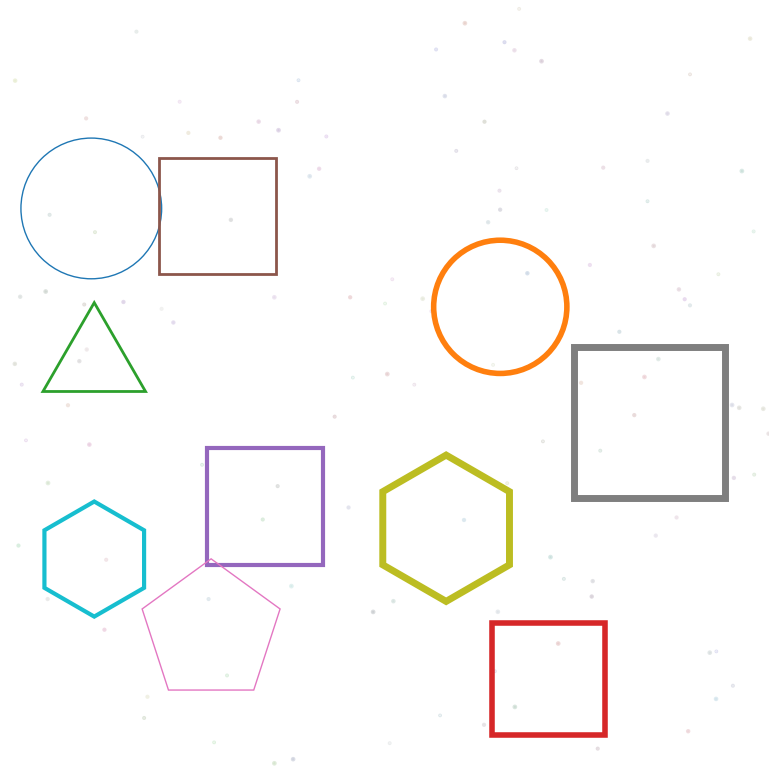[{"shape": "circle", "thickness": 0.5, "radius": 0.46, "center": [0.119, 0.729]}, {"shape": "circle", "thickness": 2, "radius": 0.43, "center": [0.65, 0.602]}, {"shape": "triangle", "thickness": 1, "radius": 0.38, "center": [0.122, 0.53]}, {"shape": "square", "thickness": 2, "radius": 0.36, "center": [0.712, 0.119]}, {"shape": "square", "thickness": 1.5, "radius": 0.38, "center": [0.344, 0.342]}, {"shape": "square", "thickness": 1, "radius": 0.38, "center": [0.282, 0.719]}, {"shape": "pentagon", "thickness": 0.5, "radius": 0.47, "center": [0.274, 0.18]}, {"shape": "square", "thickness": 2.5, "radius": 0.49, "center": [0.843, 0.452]}, {"shape": "hexagon", "thickness": 2.5, "radius": 0.47, "center": [0.579, 0.314]}, {"shape": "hexagon", "thickness": 1.5, "radius": 0.37, "center": [0.122, 0.274]}]